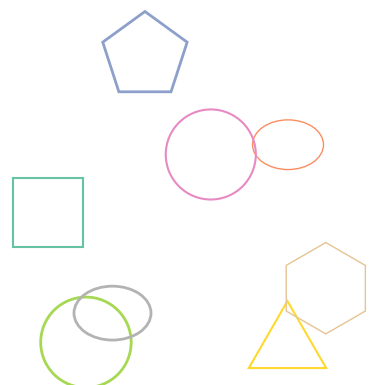[{"shape": "square", "thickness": 1.5, "radius": 0.45, "center": [0.125, 0.447]}, {"shape": "oval", "thickness": 1, "radius": 0.46, "center": [0.748, 0.624]}, {"shape": "pentagon", "thickness": 2, "radius": 0.58, "center": [0.376, 0.855]}, {"shape": "circle", "thickness": 1.5, "radius": 0.58, "center": [0.547, 0.599]}, {"shape": "circle", "thickness": 2, "radius": 0.59, "center": [0.223, 0.111]}, {"shape": "triangle", "thickness": 1.5, "radius": 0.58, "center": [0.747, 0.102]}, {"shape": "hexagon", "thickness": 1, "radius": 0.59, "center": [0.846, 0.251]}, {"shape": "oval", "thickness": 2, "radius": 0.5, "center": [0.292, 0.187]}]